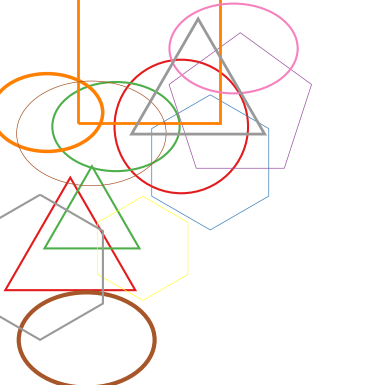[{"shape": "circle", "thickness": 1.5, "radius": 0.87, "center": [0.471, 0.671]}, {"shape": "triangle", "thickness": 1.5, "radius": 0.97, "center": [0.183, 0.344]}, {"shape": "hexagon", "thickness": 0.5, "radius": 0.88, "center": [0.546, 0.578]}, {"shape": "oval", "thickness": 1.5, "radius": 0.83, "center": [0.301, 0.671]}, {"shape": "triangle", "thickness": 1.5, "radius": 0.71, "center": [0.239, 0.426]}, {"shape": "pentagon", "thickness": 0.5, "radius": 0.97, "center": [0.624, 0.72]}, {"shape": "oval", "thickness": 2.5, "radius": 0.72, "center": [0.122, 0.708]}, {"shape": "square", "thickness": 2, "radius": 0.92, "center": [0.386, 0.866]}, {"shape": "hexagon", "thickness": 0.5, "radius": 0.68, "center": [0.371, 0.355]}, {"shape": "oval", "thickness": 3, "radius": 0.88, "center": [0.225, 0.117]}, {"shape": "oval", "thickness": 0.5, "radius": 0.97, "center": [0.237, 0.654]}, {"shape": "oval", "thickness": 1.5, "radius": 0.83, "center": [0.607, 0.874]}, {"shape": "triangle", "thickness": 2, "radius": 1.0, "center": [0.515, 0.751]}, {"shape": "hexagon", "thickness": 1.5, "radius": 0.94, "center": [0.104, 0.306]}]